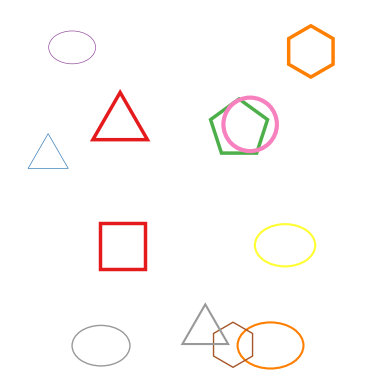[{"shape": "square", "thickness": 2.5, "radius": 0.3, "center": [0.318, 0.361]}, {"shape": "triangle", "thickness": 2.5, "radius": 0.41, "center": [0.312, 0.678]}, {"shape": "triangle", "thickness": 0.5, "radius": 0.3, "center": [0.125, 0.593]}, {"shape": "pentagon", "thickness": 2.5, "radius": 0.39, "center": [0.621, 0.665]}, {"shape": "oval", "thickness": 0.5, "radius": 0.3, "center": [0.187, 0.877]}, {"shape": "oval", "thickness": 1.5, "radius": 0.43, "center": [0.703, 0.103]}, {"shape": "hexagon", "thickness": 2.5, "radius": 0.33, "center": [0.807, 0.866]}, {"shape": "oval", "thickness": 1.5, "radius": 0.39, "center": [0.74, 0.363]}, {"shape": "hexagon", "thickness": 1, "radius": 0.29, "center": [0.605, 0.105]}, {"shape": "circle", "thickness": 3, "radius": 0.35, "center": [0.65, 0.677]}, {"shape": "triangle", "thickness": 1.5, "radius": 0.34, "center": [0.533, 0.141]}, {"shape": "oval", "thickness": 1, "radius": 0.38, "center": [0.262, 0.102]}]